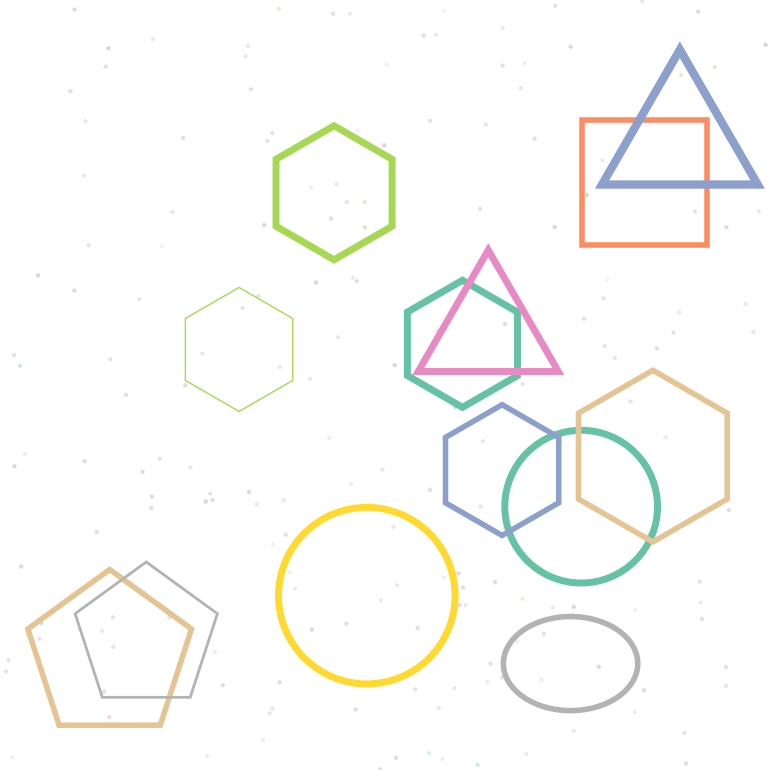[{"shape": "hexagon", "thickness": 2.5, "radius": 0.41, "center": [0.601, 0.553]}, {"shape": "circle", "thickness": 2.5, "radius": 0.5, "center": [0.755, 0.342]}, {"shape": "square", "thickness": 2, "radius": 0.41, "center": [0.837, 0.763]}, {"shape": "hexagon", "thickness": 2, "radius": 0.42, "center": [0.652, 0.389]}, {"shape": "triangle", "thickness": 3, "radius": 0.58, "center": [0.883, 0.819]}, {"shape": "triangle", "thickness": 2.5, "radius": 0.53, "center": [0.634, 0.57]}, {"shape": "hexagon", "thickness": 2.5, "radius": 0.44, "center": [0.434, 0.75]}, {"shape": "hexagon", "thickness": 0.5, "radius": 0.4, "center": [0.31, 0.546]}, {"shape": "circle", "thickness": 2.5, "radius": 0.57, "center": [0.476, 0.226]}, {"shape": "pentagon", "thickness": 2, "radius": 0.56, "center": [0.142, 0.149]}, {"shape": "hexagon", "thickness": 2, "radius": 0.56, "center": [0.848, 0.408]}, {"shape": "pentagon", "thickness": 1, "radius": 0.49, "center": [0.19, 0.173]}, {"shape": "oval", "thickness": 2, "radius": 0.44, "center": [0.741, 0.138]}]